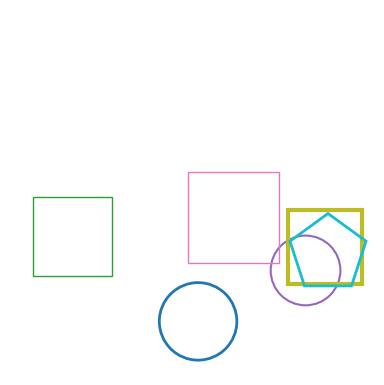[{"shape": "circle", "thickness": 2, "radius": 0.5, "center": [0.514, 0.165]}, {"shape": "square", "thickness": 1, "radius": 0.51, "center": [0.188, 0.385]}, {"shape": "circle", "thickness": 1.5, "radius": 0.45, "center": [0.794, 0.298]}, {"shape": "square", "thickness": 1, "radius": 0.59, "center": [0.606, 0.436]}, {"shape": "square", "thickness": 3, "radius": 0.48, "center": [0.844, 0.359]}, {"shape": "pentagon", "thickness": 2, "radius": 0.52, "center": [0.852, 0.341]}]